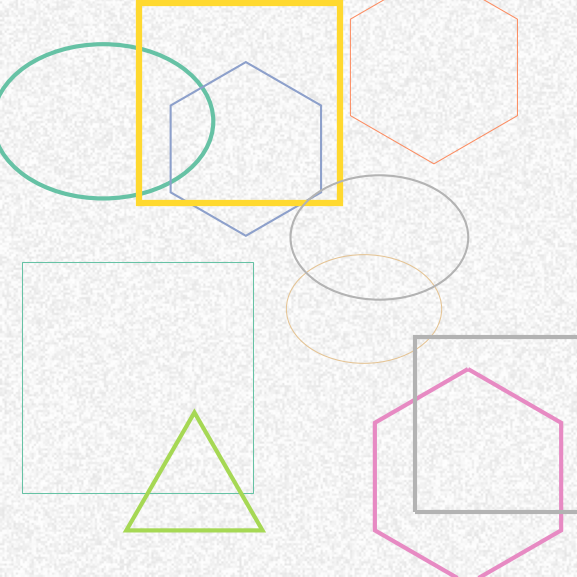[{"shape": "square", "thickness": 0.5, "radius": 1.0, "center": [0.238, 0.345]}, {"shape": "oval", "thickness": 2, "radius": 0.95, "center": [0.179, 0.789]}, {"shape": "hexagon", "thickness": 0.5, "radius": 0.84, "center": [0.751, 0.882]}, {"shape": "hexagon", "thickness": 1, "radius": 0.75, "center": [0.426, 0.741]}, {"shape": "hexagon", "thickness": 2, "radius": 0.93, "center": [0.81, 0.174]}, {"shape": "triangle", "thickness": 2, "radius": 0.68, "center": [0.337, 0.149]}, {"shape": "square", "thickness": 3, "radius": 0.87, "center": [0.414, 0.821]}, {"shape": "oval", "thickness": 0.5, "radius": 0.67, "center": [0.63, 0.464]}, {"shape": "square", "thickness": 2, "radius": 0.76, "center": [0.87, 0.264]}, {"shape": "oval", "thickness": 1, "radius": 0.77, "center": [0.657, 0.588]}]